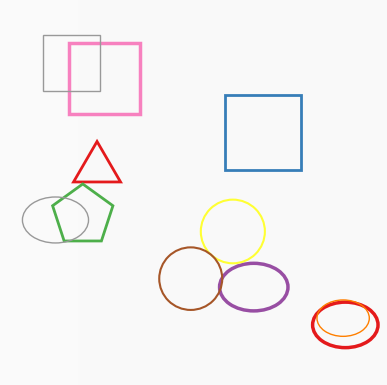[{"shape": "oval", "thickness": 2.5, "radius": 0.42, "center": [0.891, 0.156]}, {"shape": "triangle", "thickness": 2, "radius": 0.35, "center": [0.25, 0.562]}, {"shape": "square", "thickness": 2, "radius": 0.49, "center": [0.679, 0.656]}, {"shape": "pentagon", "thickness": 2, "radius": 0.41, "center": [0.214, 0.44]}, {"shape": "oval", "thickness": 2.5, "radius": 0.44, "center": [0.655, 0.254]}, {"shape": "oval", "thickness": 1, "radius": 0.34, "center": [0.886, 0.174]}, {"shape": "circle", "thickness": 1.5, "radius": 0.41, "center": [0.601, 0.399]}, {"shape": "circle", "thickness": 1.5, "radius": 0.41, "center": [0.492, 0.276]}, {"shape": "square", "thickness": 2.5, "radius": 0.46, "center": [0.27, 0.797]}, {"shape": "oval", "thickness": 1, "radius": 0.43, "center": [0.143, 0.429]}, {"shape": "square", "thickness": 1, "radius": 0.36, "center": [0.184, 0.836]}]